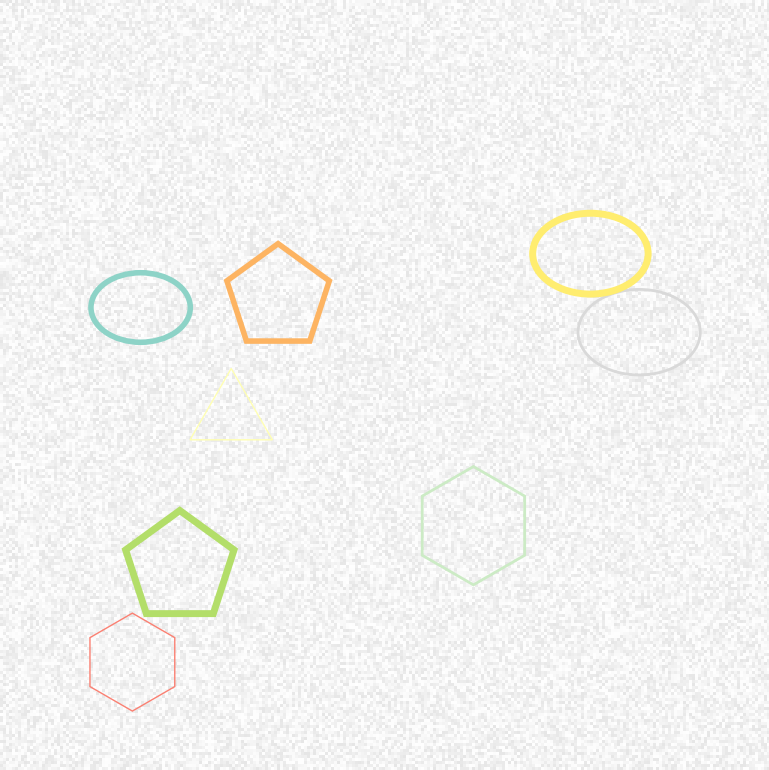[{"shape": "oval", "thickness": 2, "radius": 0.32, "center": [0.183, 0.601]}, {"shape": "triangle", "thickness": 0.5, "radius": 0.31, "center": [0.3, 0.46]}, {"shape": "hexagon", "thickness": 0.5, "radius": 0.32, "center": [0.172, 0.14]}, {"shape": "pentagon", "thickness": 2, "radius": 0.35, "center": [0.361, 0.614]}, {"shape": "pentagon", "thickness": 2.5, "radius": 0.37, "center": [0.234, 0.263]}, {"shape": "oval", "thickness": 1, "radius": 0.4, "center": [0.83, 0.569]}, {"shape": "hexagon", "thickness": 1, "radius": 0.38, "center": [0.615, 0.317]}, {"shape": "oval", "thickness": 2.5, "radius": 0.37, "center": [0.767, 0.671]}]